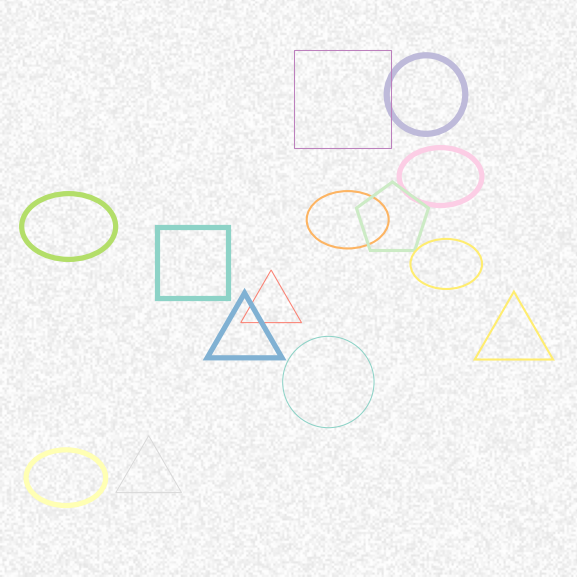[{"shape": "square", "thickness": 2.5, "radius": 0.31, "center": [0.333, 0.544]}, {"shape": "circle", "thickness": 0.5, "radius": 0.4, "center": [0.569, 0.338]}, {"shape": "oval", "thickness": 2.5, "radius": 0.34, "center": [0.114, 0.172]}, {"shape": "circle", "thickness": 3, "radius": 0.34, "center": [0.738, 0.835]}, {"shape": "triangle", "thickness": 0.5, "radius": 0.3, "center": [0.469, 0.471]}, {"shape": "triangle", "thickness": 2.5, "radius": 0.37, "center": [0.424, 0.417]}, {"shape": "oval", "thickness": 1, "radius": 0.35, "center": [0.602, 0.619]}, {"shape": "oval", "thickness": 2.5, "radius": 0.41, "center": [0.119, 0.607]}, {"shape": "oval", "thickness": 2.5, "radius": 0.36, "center": [0.763, 0.693]}, {"shape": "triangle", "thickness": 0.5, "radius": 0.33, "center": [0.257, 0.179]}, {"shape": "square", "thickness": 0.5, "radius": 0.42, "center": [0.593, 0.828]}, {"shape": "pentagon", "thickness": 1.5, "radius": 0.33, "center": [0.68, 0.618]}, {"shape": "oval", "thickness": 1, "radius": 0.31, "center": [0.773, 0.542]}, {"shape": "triangle", "thickness": 1, "radius": 0.39, "center": [0.89, 0.416]}]